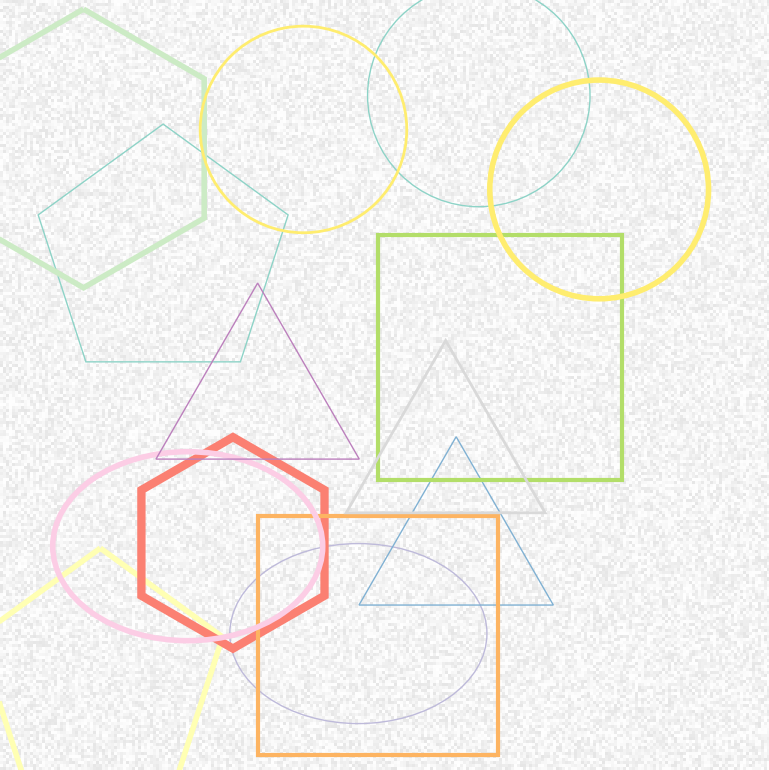[{"shape": "pentagon", "thickness": 0.5, "radius": 0.85, "center": [0.212, 0.668]}, {"shape": "circle", "thickness": 0.5, "radius": 0.72, "center": [0.622, 0.876]}, {"shape": "pentagon", "thickness": 2, "radius": 0.84, "center": [0.13, 0.121]}, {"shape": "oval", "thickness": 0.5, "radius": 0.83, "center": [0.465, 0.177]}, {"shape": "hexagon", "thickness": 3, "radius": 0.69, "center": [0.303, 0.295]}, {"shape": "triangle", "thickness": 0.5, "radius": 0.73, "center": [0.592, 0.287]}, {"shape": "square", "thickness": 1.5, "radius": 0.78, "center": [0.491, 0.175]}, {"shape": "square", "thickness": 1.5, "radius": 0.79, "center": [0.649, 0.536]}, {"shape": "oval", "thickness": 2, "radius": 0.88, "center": [0.244, 0.291]}, {"shape": "triangle", "thickness": 1, "radius": 0.75, "center": [0.579, 0.409]}, {"shape": "triangle", "thickness": 0.5, "radius": 0.76, "center": [0.335, 0.48]}, {"shape": "hexagon", "thickness": 2, "radius": 0.9, "center": [0.108, 0.807]}, {"shape": "circle", "thickness": 1, "radius": 0.67, "center": [0.394, 0.832]}, {"shape": "circle", "thickness": 2, "radius": 0.71, "center": [0.778, 0.754]}]